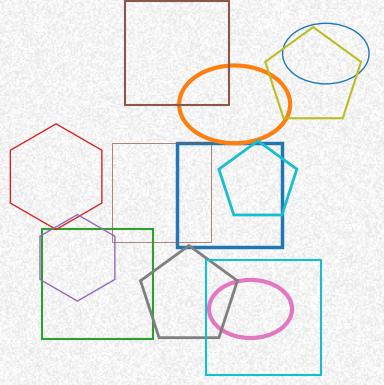[{"shape": "square", "thickness": 2.5, "radius": 0.68, "center": [0.597, 0.494]}, {"shape": "oval", "thickness": 1, "radius": 0.56, "center": [0.846, 0.861]}, {"shape": "oval", "thickness": 3, "radius": 0.72, "center": [0.609, 0.729]}, {"shape": "square", "thickness": 1.5, "radius": 0.72, "center": [0.253, 0.263]}, {"shape": "hexagon", "thickness": 1, "radius": 0.69, "center": [0.146, 0.541]}, {"shape": "hexagon", "thickness": 1, "radius": 0.56, "center": [0.201, 0.33]}, {"shape": "square", "thickness": 0.5, "radius": 0.64, "center": [0.419, 0.5]}, {"shape": "square", "thickness": 1.5, "radius": 0.68, "center": [0.459, 0.863]}, {"shape": "oval", "thickness": 3, "radius": 0.54, "center": [0.651, 0.197]}, {"shape": "pentagon", "thickness": 2, "radius": 0.66, "center": [0.491, 0.23]}, {"shape": "pentagon", "thickness": 1.5, "radius": 0.65, "center": [0.813, 0.799]}, {"shape": "square", "thickness": 1.5, "radius": 0.75, "center": [0.684, 0.175]}, {"shape": "pentagon", "thickness": 2, "radius": 0.53, "center": [0.67, 0.528]}]